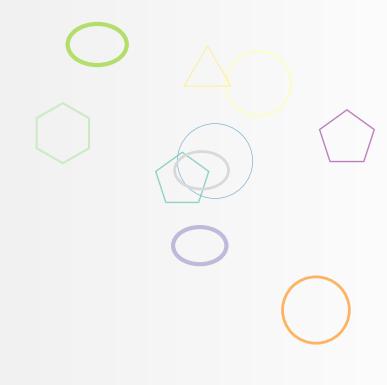[{"shape": "pentagon", "thickness": 1, "radius": 0.36, "center": [0.47, 0.532]}, {"shape": "circle", "thickness": 1, "radius": 0.42, "center": [0.667, 0.783]}, {"shape": "oval", "thickness": 3, "radius": 0.34, "center": [0.515, 0.362]}, {"shape": "circle", "thickness": 0.5, "radius": 0.49, "center": [0.555, 0.582]}, {"shape": "circle", "thickness": 2, "radius": 0.43, "center": [0.815, 0.195]}, {"shape": "oval", "thickness": 3, "radius": 0.38, "center": [0.251, 0.884]}, {"shape": "oval", "thickness": 2, "radius": 0.35, "center": [0.52, 0.558]}, {"shape": "pentagon", "thickness": 1, "radius": 0.37, "center": [0.895, 0.64]}, {"shape": "hexagon", "thickness": 1.5, "radius": 0.39, "center": [0.162, 0.654]}, {"shape": "triangle", "thickness": 0.5, "radius": 0.35, "center": [0.536, 0.811]}]